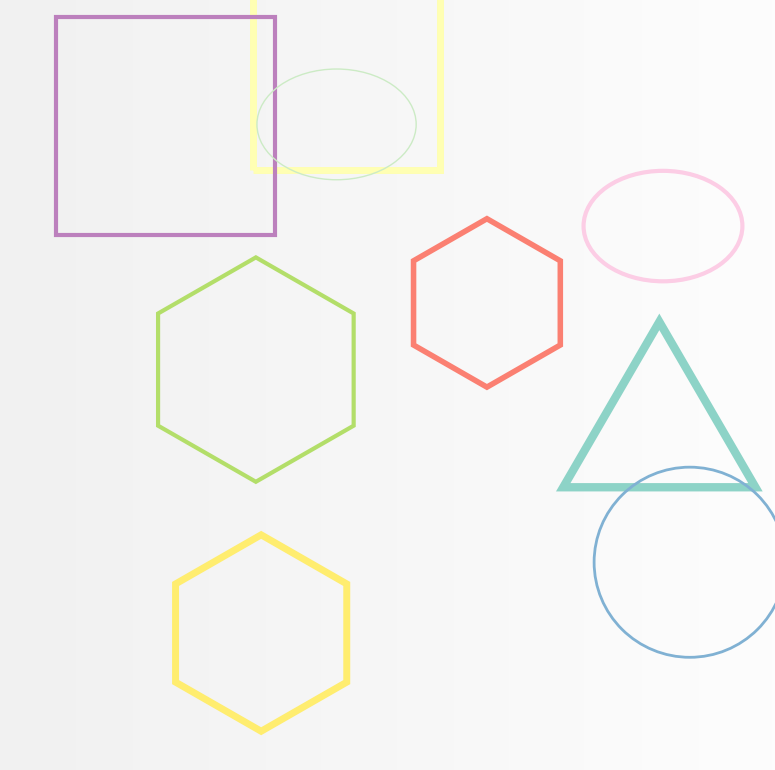[{"shape": "triangle", "thickness": 3, "radius": 0.72, "center": [0.851, 0.439]}, {"shape": "square", "thickness": 2.5, "radius": 0.6, "center": [0.447, 0.899]}, {"shape": "hexagon", "thickness": 2, "radius": 0.55, "center": [0.628, 0.607]}, {"shape": "circle", "thickness": 1, "radius": 0.62, "center": [0.89, 0.27]}, {"shape": "hexagon", "thickness": 1.5, "radius": 0.73, "center": [0.33, 0.52]}, {"shape": "oval", "thickness": 1.5, "radius": 0.51, "center": [0.855, 0.706]}, {"shape": "square", "thickness": 1.5, "radius": 0.7, "center": [0.213, 0.836]}, {"shape": "oval", "thickness": 0.5, "radius": 0.51, "center": [0.434, 0.838]}, {"shape": "hexagon", "thickness": 2.5, "radius": 0.64, "center": [0.337, 0.178]}]